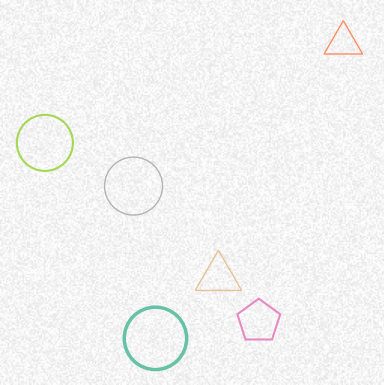[{"shape": "circle", "thickness": 2.5, "radius": 0.41, "center": [0.404, 0.121]}, {"shape": "triangle", "thickness": 1, "radius": 0.29, "center": [0.892, 0.889]}, {"shape": "pentagon", "thickness": 1.5, "radius": 0.29, "center": [0.672, 0.166]}, {"shape": "circle", "thickness": 1.5, "radius": 0.36, "center": [0.117, 0.629]}, {"shape": "triangle", "thickness": 1, "radius": 0.35, "center": [0.567, 0.28]}, {"shape": "circle", "thickness": 1, "radius": 0.38, "center": [0.347, 0.517]}]